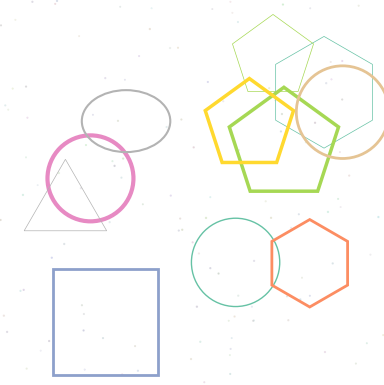[{"shape": "circle", "thickness": 1, "radius": 0.57, "center": [0.612, 0.318]}, {"shape": "hexagon", "thickness": 0.5, "radius": 0.73, "center": [0.842, 0.76]}, {"shape": "hexagon", "thickness": 2, "radius": 0.57, "center": [0.804, 0.316]}, {"shape": "square", "thickness": 2, "radius": 0.69, "center": [0.273, 0.164]}, {"shape": "circle", "thickness": 3, "radius": 0.56, "center": [0.235, 0.537]}, {"shape": "pentagon", "thickness": 2.5, "radius": 0.75, "center": [0.737, 0.624]}, {"shape": "pentagon", "thickness": 0.5, "radius": 0.55, "center": [0.709, 0.852]}, {"shape": "pentagon", "thickness": 2.5, "radius": 0.6, "center": [0.648, 0.675]}, {"shape": "circle", "thickness": 2, "radius": 0.6, "center": [0.89, 0.709]}, {"shape": "triangle", "thickness": 0.5, "radius": 0.62, "center": [0.17, 0.462]}, {"shape": "oval", "thickness": 1.5, "radius": 0.57, "center": [0.327, 0.685]}]